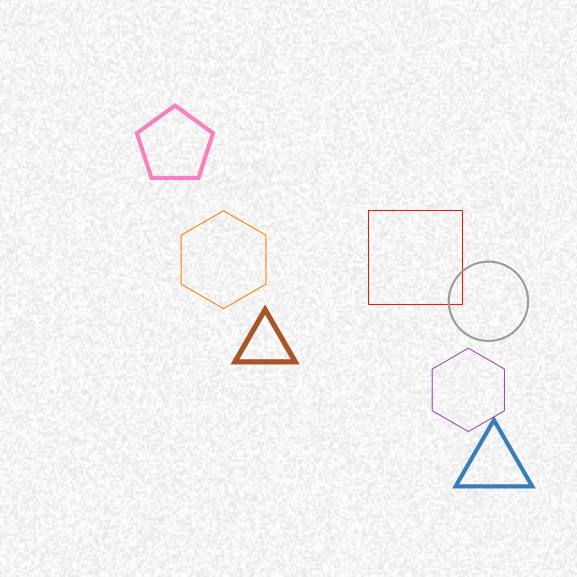[{"shape": "square", "thickness": 0.5, "radius": 0.41, "center": [0.719, 0.554]}, {"shape": "triangle", "thickness": 2, "radius": 0.38, "center": [0.855, 0.195]}, {"shape": "hexagon", "thickness": 0.5, "radius": 0.36, "center": [0.811, 0.324]}, {"shape": "hexagon", "thickness": 0.5, "radius": 0.42, "center": [0.387, 0.549]}, {"shape": "triangle", "thickness": 2.5, "radius": 0.3, "center": [0.459, 0.403]}, {"shape": "pentagon", "thickness": 2, "radius": 0.35, "center": [0.303, 0.747]}, {"shape": "circle", "thickness": 1, "radius": 0.34, "center": [0.846, 0.477]}]